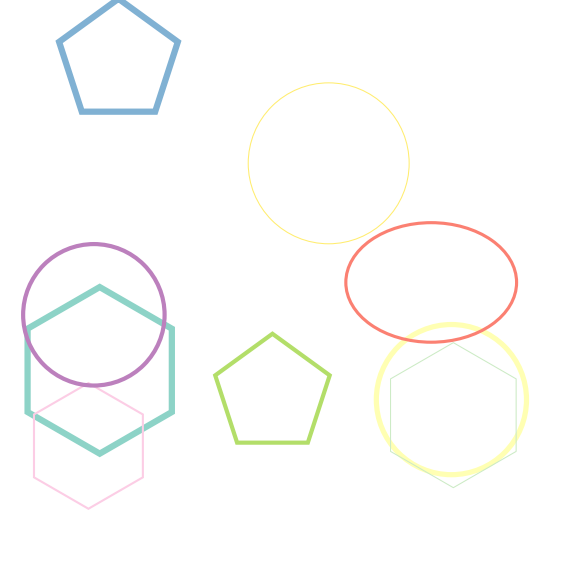[{"shape": "hexagon", "thickness": 3, "radius": 0.72, "center": [0.173, 0.358]}, {"shape": "circle", "thickness": 2.5, "radius": 0.65, "center": [0.782, 0.307]}, {"shape": "oval", "thickness": 1.5, "radius": 0.74, "center": [0.747, 0.51]}, {"shape": "pentagon", "thickness": 3, "radius": 0.54, "center": [0.205, 0.893]}, {"shape": "pentagon", "thickness": 2, "radius": 0.52, "center": [0.472, 0.317]}, {"shape": "hexagon", "thickness": 1, "radius": 0.54, "center": [0.153, 0.227]}, {"shape": "circle", "thickness": 2, "radius": 0.61, "center": [0.163, 0.454]}, {"shape": "hexagon", "thickness": 0.5, "radius": 0.63, "center": [0.785, 0.28]}, {"shape": "circle", "thickness": 0.5, "radius": 0.7, "center": [0.569, 0.716]}]